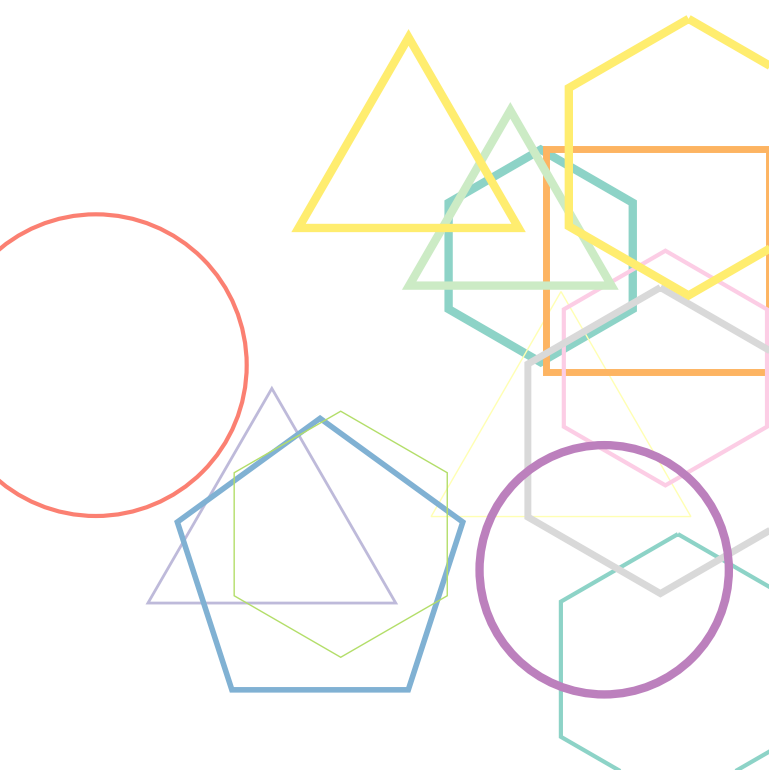[{"shape": "hexagon", "thickness": 1.5, "radius": 0.88, "center": [0.88, 0.131]}, {"shape": "hexagon", "thickness": 3, "radius": 0.69, "center": [0.702, 0.668]}, {"shape": "triangle", "thickness": 0.5, "radius": 0.97, "center": [0.729, 0.427]}, {"shape": "triangle", "thickness": 1, "radius": 0.93, "center": [0.353, 0.31]}, {"shape": "circle", "thickness": 1.5, "radius": 0.98, "center": [0.124, 0.526]}, {"shape": "pentagon", "thickness": 2, "radius": 0.97, "center": [0.416, 0.262]}, {"shape": "square", "thickness": 2.5, "radius": 0.73, "center": [0.854, 0.662]}, {"shape": "hexagon", "thickness": 0.5, "radius": 0.8, "center": [0.442, 0.306]}, {"shape": "hexagon", "thickness": 1.5, "radius": 0.76, "center": [0.864, 0.522]}, {"shape": "hexagon", "thickness": 2.5, "radius": 0.99, "center": [0.858, 0.428]}, {"shape": "circle", "thickness": 3, "radius": 0.81, "center": [0.785, 0.26]}, {"shape": "triangle", "thickness": 3, "radius": 0.76, "center": [0.663, 0.705]}, {"shape": "hexagon", "thickness": 3, "radius": 0.9, "center": [0.894, 0.796]}, {"shape": "triangle", "thickness": 3, "radius": 0.82, "center": [0.531, 0.786]}]